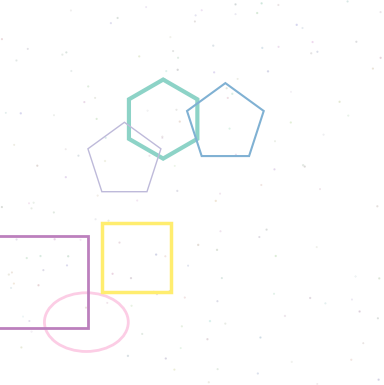[{"shape": "hexagon", "thickness": 3, "radius": 0.51, "center": [0.424, 0.691]}, {"shape": "pentagon", "thickness": 1, "radius": 0.5, "center": [0.323, 0.583]}, {"shape": "pentagon", "thickness": 1.5, "radius": 0.52, "center": [0.585, 0.679]}, {"shape": "oval", "thickness": 2, "radius": 0.54, "center": [0.224, 0.163]}, {"shape": "square", "thickness": 2, "radius": 0.6, "center": [0.109, 0.269]}, {"shape": "square", "thickness": 2.5, "radius": 0.45, "center": [0.354, 0.33]}]